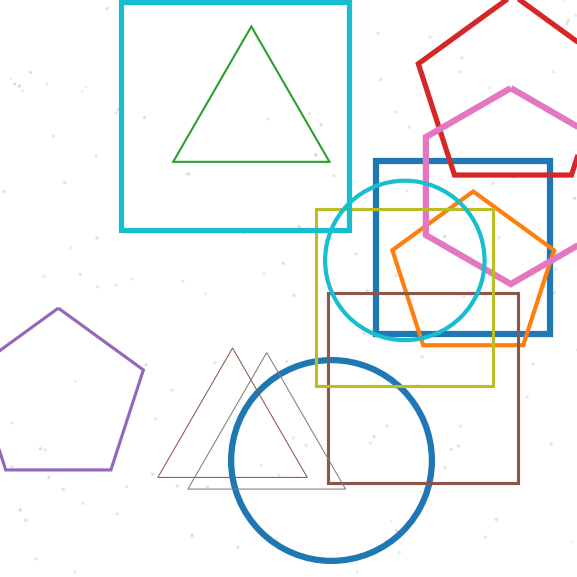[{"shape": "square", "thickness": 3, "radius": 0.75, "center": [0.801, 0.57]}, {"shape": "circle", "thickness": 3, "radius": 0.87, "center": [0.574, 0.202]}, {"shape": "pentagon", "thickness": 2, "radius": 0.74, "center": [0.819, 0.52]}, {"shape": "triangle", "thickness": 1, "radius": 0.78, "center": [0.435, 0.797]}, {"shape": "pentagon", "thickness": 2.5, "radius": 0.86, "center": [0.888, 0.835]}, {"shape": "pentagon", "thickness": 1.5, "radius": 0.77, "center": [0.101, 0.311]}, {"shape": "triangle", "thickness": 0.5, "radius": 0.75, "center": [0.403, 0.247]}, {"shape": "square", "thickness": 1.5, "radius": 0.82, "center": [0.732, 0.327]}, {"shape": "hexagon", "thickness": 3, "radius": 0.85, "center": [0.884, 0.677]}, {"shape": "triangle", "thickness": 0.5, "radius": 0.79, "center": [0.462, 0.231]}, {"shape": "square", "thickness": 1.5, "radius": 0.77, "center": [0.701, 0.484]}, {"shape": "square", "thickness": 2.5, "radius": 0.99, "center": [0.406, 0.798]}, {"shape": "circle", "thickness": 2, "radius": 0.69, "center": [0.701, 0.548]}]